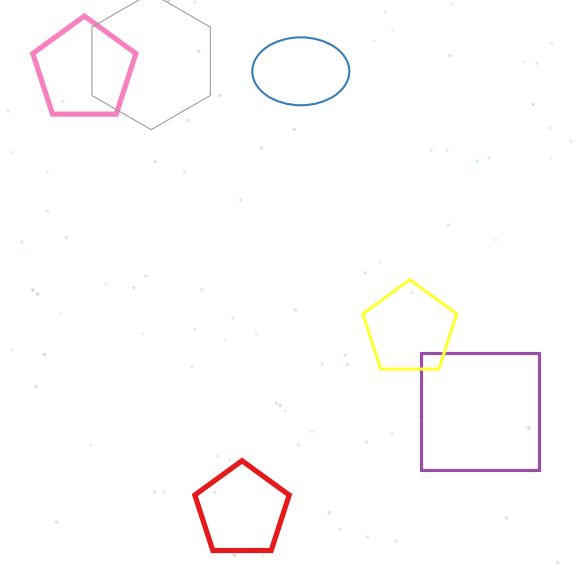[{"shape": "pentagon", "thickness": 2.5, "radius": 0.43, "center": [0.419, 0.115]}, {"shape": "oval", "thickness": 1, "radius": 0.42, "center": [0.521, 0.876]}, {"shape": "square", "thickness": 1.5, "radius": 0.51, "center": [0.831, 0.286]}, {"shape": "pentagon", "thickness": 1.5, "radius": 0.43, "center": [0.71, 0.429]}, {"shape": "pentagon", "thickness": 2.5, "radius": 0.47, "center": [0.146, 0.877]}, {"shape": "hexagon", "thickness": 0.5, "radius": 0.59, "center": [0.262, 0.893]}]